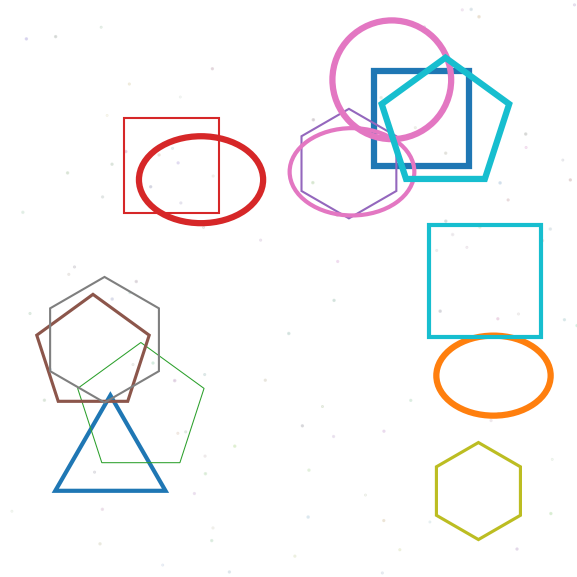[{"shape": "triangle", "thickness": 2, "radius": 0.55, "center": [0.191, 0.204]}, {"shape": "square", "thickness": 3, "radius": 0.41, "center": [0.731, 0.794]}, {"shape": "oval", "thickness": 3, "radius": 0.49, "center": [0.855, 0.349]}, {"shape": "pentagon", "thickness": 0.5, "radius": 0.58, "center": [0.244, 0.291]}, {"shape": "square", "thickness": 1, "radius": 0.41, "center": [0.296, 0.712]}, {"shape": "oval", "thickness": 3, "radius": 0.54, "center": [0.348, 0.688]}, {"shape": "hexagon", "thickness": 1, "radius": 0.47, "center": [0.604, 0.716]}, {"shape": "pentagon", "thickness": 1.5, "radius": 0.51, "center": [0.161, 0.387]}, {"shape": "circle", "thickness": 3, "radius": 0.51, "center": [0.678, 0.861]}, {"shape": "oval", "thickness": 2, "radius": 0.54, "center": [0.61, 0.702]}, {"shape": "hexagon", "thickness": 1, "radius": 0.54, "center": [0.181, 0.411]}, {"shape": "hexagon", "thickness": 1.5, "radius": 0.42, "center": [0.828, 0.149]}, {"shape": "square", "thickness": 2, "radius": 0.48, "center": [0.841, 0.512]}, {"shape": "pentagon", "thickness": 3, "radius": 0.58, "center": [0.771, 0.783]}]